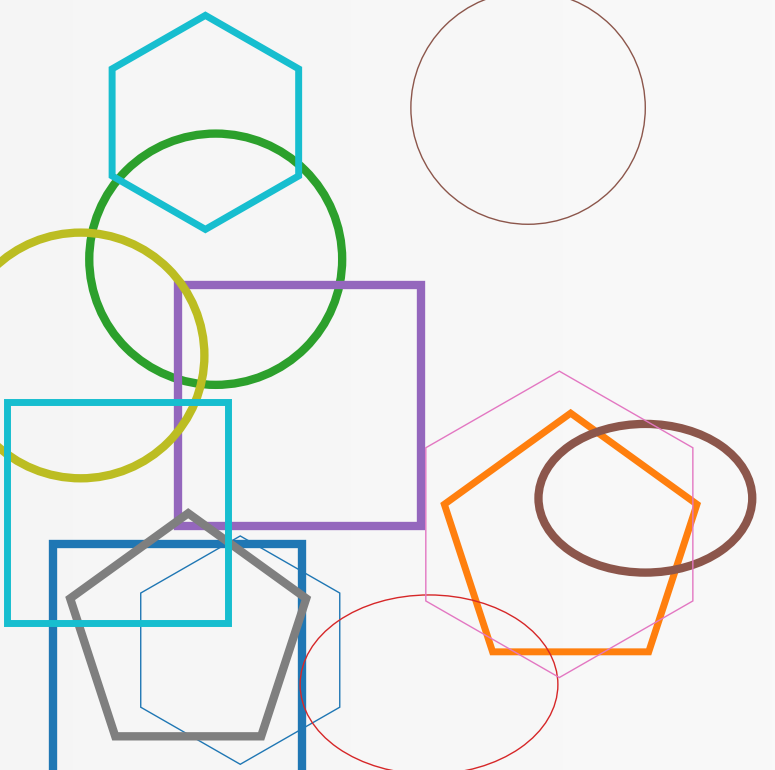[{"shape": "square", "thickness": 3, "radius": 0.81, "center": [0.229, 0.132]}, {"shape": "hexagon", "thickness": 0.5, "radius": 0.74, "center": [0.31, 0.156]}, {"shape": "pentagon", "thickness": 2.5, "radius": 0.86, "center": [0.736, 0.292]}, {"shape": "circle", "thickness": 3, "radius": 0.82, "center": [0.278, 0.663]}, {"shape": "oval", "thickness": 0.5, "radius": 0.83, "center": [0.554, 0.111]}, {"shape": "square", "thickness": 3, "radius": 0.78, "center": [0.387, 0.474]}, {"shape": "circle", "thickness": 0.5, "radius": 0.76, "center": [0.681, 0.86]}, {"shape": "oval", "thickness": 3, "radius": 0.69, "center": [0.833, 0.353]}, {"shape": "hexagon", "thickness": 0.5, "radius": 0.99, "center": [0.722, 0.319]}, {"shape": "pentagon", "thickness": 3, "radius": 0.8, "center": [0.243, 0.173]}, {"shape": "circle", "thickness": 3, "radius": 0.8, "center": [0.104, 0.538]}, {"shape": "hexagon", "thickness": 2.5, "radius": 0.69, "center": [0.265, 0.841]}, {"shape": "square", "thickness": 2.5, "radius": 0.72, "center": [0.151, 0.334]}]